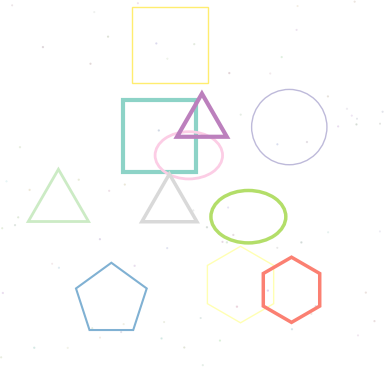[{"shape": "square", "thickness": 3, "radius": 0.47, "center": [0.414, 0.646]}, {"shape": "hexagon", "thickness": 1, "radius": 0.5, "center": [0.625, 0.261]}, {"shape": "circle", "thickness": 1, "radius": 0.49, "center": [0.751, 0.67]}, {"shape": "hexagon", "thickness": 2.5, "radius": 0.42, "center": [0.757, 0.247]}, {"shape": "pentagon", "thickness": 1.5, "radius": 0.48, "center": [0.289, 0.221]}, {"shape": "oval", "thickness": 2.5, "radius": 0.49, "center": [0.645, 0.437]}, {"shape": "oval", "thickness": 2, "radius": 0.44, "center": [0.49, 0.597]}, {"shape": "triangle", "thickness": 2.5, "radius": 0.41, "center": [0.44, 0.465]}, {"shape": "triangle", "thickness": 3, "radius": 0.37, "center": [0.524, 0.682]}, {"shape": "triangle", "thickness": 2, "radius": 0.45, "center": [0.152, 0.47]}, {"shape": "square", "thickness": 1, "radius": 0.49, "center": [0.44, 0.882]}]